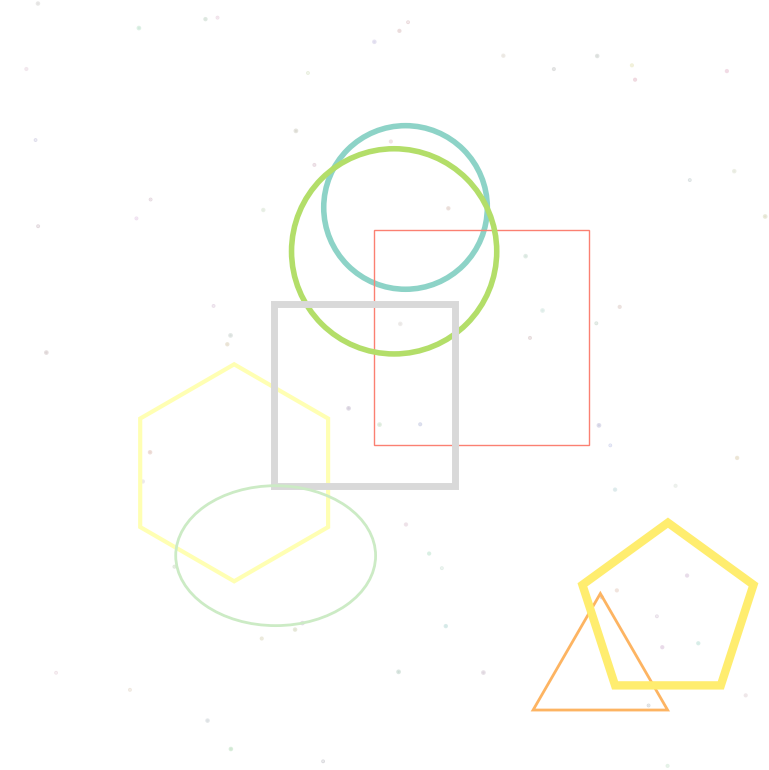[{"shape": "circle", "thickness": 2, "radius": 0.53, "center": [0.527, 0.731]}, {"shape": "hexagon", "thickness": 1.5, "radius": 0.7, "center": [0.304, 0.386]}, {"shape": "square", "thickness": 0.5, "radius": 0.7, "center": [0.625, 0.562]}, {"shape": "triangle", "thickness": 1, "radius": 0.5, "center": [0.78, 0.128]}, {"shape": "circle", "thickness": 2, "radius": 0.67, "center": [0.512, 0.674]}, {"shape": "square", "thickness": 2.5, "radius": 0.59, "center": [0.474, 0.487]}, {"shape": "oval", "thickness": 1, "radius": 0.65, "center": [0.358, 0.278]}, {"shape": "pentagon", "thickness": 3, "radius": 0.58, "center": [0.867, 0.204]}]